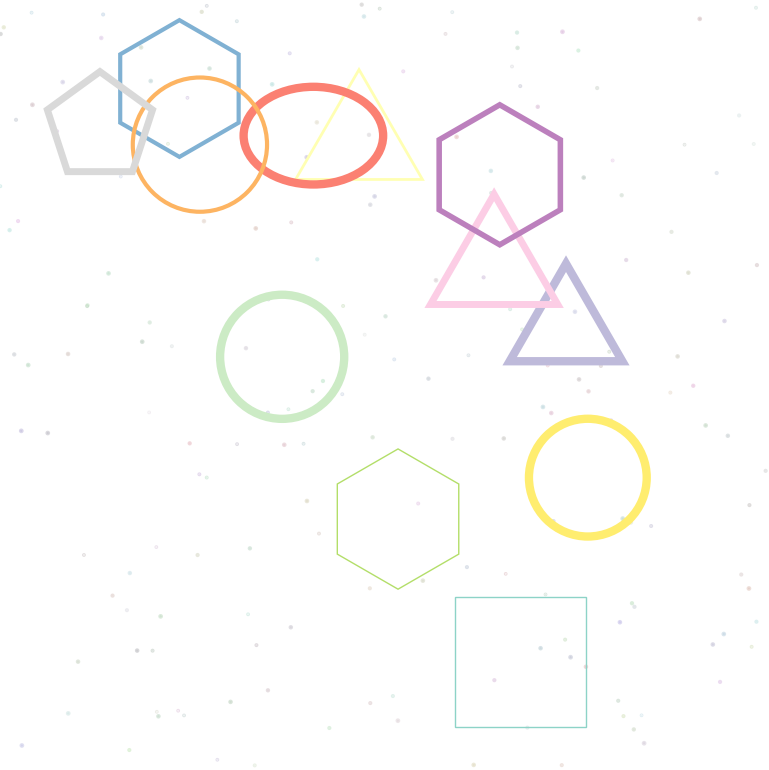[{"shape": "square", "thickness": 0.5, "radius": 0.42, "center": [0.676, 0.14]}, {"shape": "triangle", "thickness": 1, "radius": 0.48, "center": [0.466, 0.814]}, {"shape": "triangle", "thickness": 3, "radius": 0.42, "center": [0.735, 0.573]}, {"shape": "oval", "thickness": 3, "radius": 0.45, "center": [0.407, 0.824]}, {"shape": "hexagon", "thickness": 1.5, "radius": 0.44, "center": [0.233, 0.885]}, {"shape": "circle", "thickness": 1.5, "radius": 0.44, "center": [0.26, 0.812]}, {"shape": "hexagon", "thickness": 0.5, "radius": 0.46, "center": [0.517, 0.326]}, {"shape": "triangle", "thickness": 2.5, "radius": 0.48, "center": [0.642, 0.652]}, {"shape": "pentagon", "thickness": 2.5, "radius": 0.36, "center": [0.13, 0.835]}, {"shape": "hexagon", "thickness": 2, "radius": 0.45, "center": [0.649, 0.773]}, {"shape": "circle", "thickness": 3, "radius": 0.4, "center": [0.366, 0.537]}, {"shape": "circle", "thickness": 3, "radius": 0.38, "center": [0.763, 0.38]}]